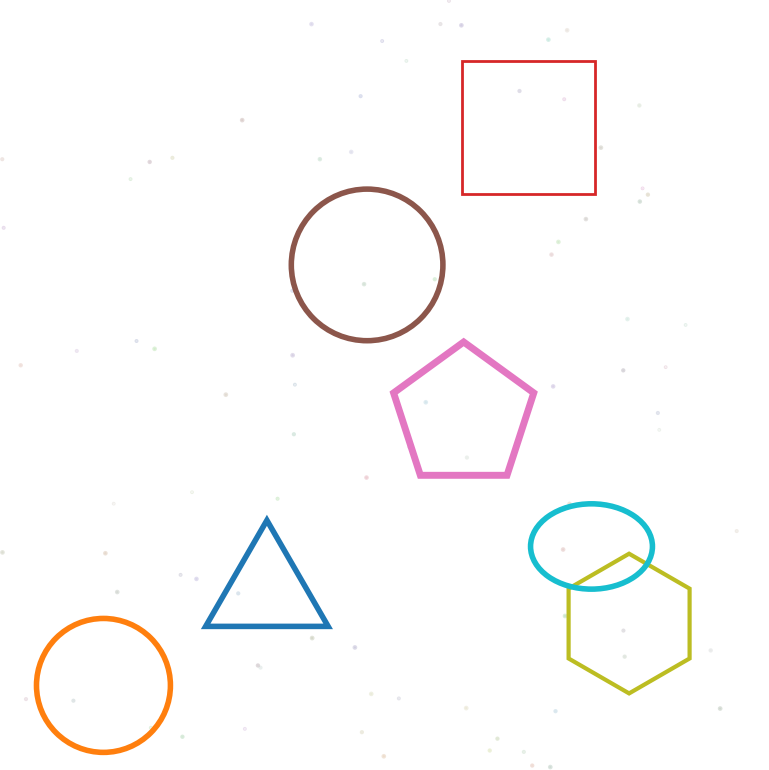[{"shape": "triangle", "thickness": 2, "radius": 0.46, "center": [0.347, 0.232]}, {"shape": "circle", "thickness": 2, "radius": 0.43, "center": [0.134, 0.11]}, {"shape": "square", "thickness": 1, "radius": 0.43, "center": [0.686, 0.834]}, {"shape": "circle", "thickness": 2, "radius": 0.49, "center": [0.477, 0.656]}, {"shape": "pentagon", "thickness": 2.5, "radius": 0.48, "center": [0.602, 0.46]}, {"shape": "hexagon", "thickness": 1.5, "radius": 0.45, "center": [0.817, 0.19]}, {"shape": "oval", "thickness": 2, "radius": 0.4, "center": [0.768, 0.29]}]